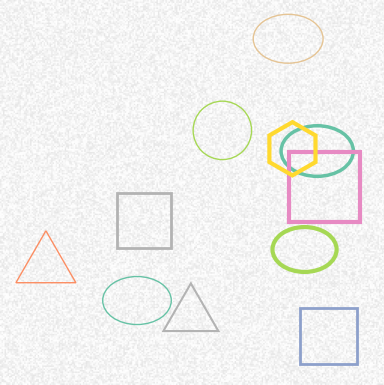[{"shape": "oval", "thickness": 2.5, "radius": 0.47, "center": [0.824, 0.608]}, {"shape": "oval", "thickness": 1, "radius": 0.45, "center": [0.356, 0.219]}, {"shape": "triangle", "thickness": 1, "radius": 0.45, "center": [0.119, 0.311]}, {"shape": "square", "thickness": 2, "radius": 0.37, "center": [0.852, 0.127]}, {"shape": "square", "thickness": 3, "radius": 0.46, "center": [0.842, 0.515]}, {"shape": "circle", "thickness": 1, "radius": 0.38, "center": [0.578, 0.661]}, {"shape": "oval", "thickness": 3, "radius": 0.42, "center": [0.791, 0.352]}, {"shape": "hexagon", "thickness": 3, "radius": 0.35, "center": [0.76, 0.614]}, {"shape": "oval", "thickness": 1, "radius": 0.45, "center": [0.748, 0.899]}, {"shape": "triangle", "thickness": 1.5, "radius": 0.41, "center": [0.496, 0.181]}, {"shape": "square", "thickness": 2, "radius": 0.35, "center": [0.374, 0.427]}]